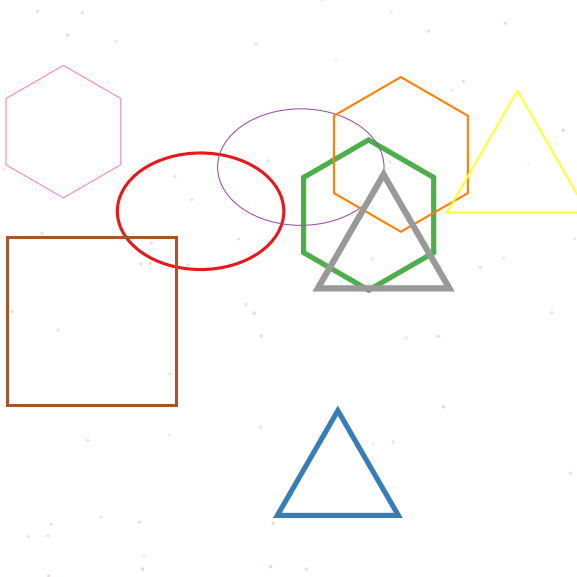[{"shape": "oval", "thickness": 1.5, "radius": 0.72, "center": [0.347, 0.633]}, {"shape": "triangle", "thickness": 2.5, "radius": 0.6, "center": [0.585, 0.167]}, {"shape": "hexagon", "thickness": 2.5, "radius": 0.65, "center": [0.638, 0.627]}, {"shape": "oval", "thickness": 0.5, "radius": 0.72, "center": [0.521, 0.71]}, {"shape": "hexagon", "thickness": 1, "radius": 0.67, "center": [0.694, 0.732]}, {"shape": "triangle", "thickness": 1, "radius": 0.7, "center": [0.896, 0.702]}, {"shape": "square", "thickness": 1.5, "radius": 0.73, "center": [0.159, 0.443]}, {"shape": "hexagon", "thickness": 0.5, "radius": 0.57, "center": [0.11, 0.771]}, {"shape": "triangle", "thickness": 3, "radius": 0.66, "center": [0.664, 0.566]}]